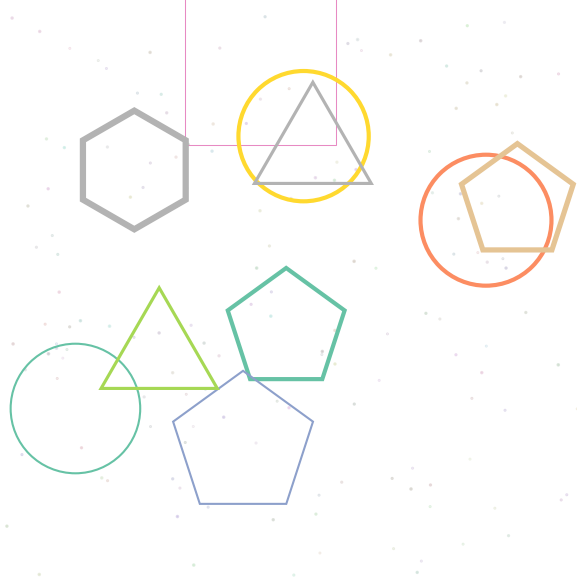[{"shape": "pentagon", "thickness": 2, "radius": 0.53, "center": [0.496, 0.429]}, {"shape": "circle", "thickness": 1, "radius": 0.56, "center": [0.131, 0.292]}, {"shape": "circle", "thickness": 2, "radius": 0.57, "center": [0.842, 0.618]}, {"shape": "pentagon", "thickness": 1, "radius": 0.64, "center": [0.421, 0.23]}, {"shape": "square", "thickness": 0.5, "radius": 0.65, "center": [0.451, 0.879]}, {"shape": "triangle", "thickness": 1.5, "radius": 0.58, "center": [0.276, 0.385]}, {"shape": "circle", "thickness": 2, "radius": 0.56, "center": [0.526, 0.763]}, {"shape": "pentagon", "thickness": 2.5, "radius": 0.51, "center": [0.896, 0.649]}, {"shape": "triangle", "thickness": 1.5, "radius": 0.58, "center": [0.542, 0.74]}, {"shape": "hexagon", "thickness": 3, "radius": 0.51, "center": [0.233, 0.705]}]